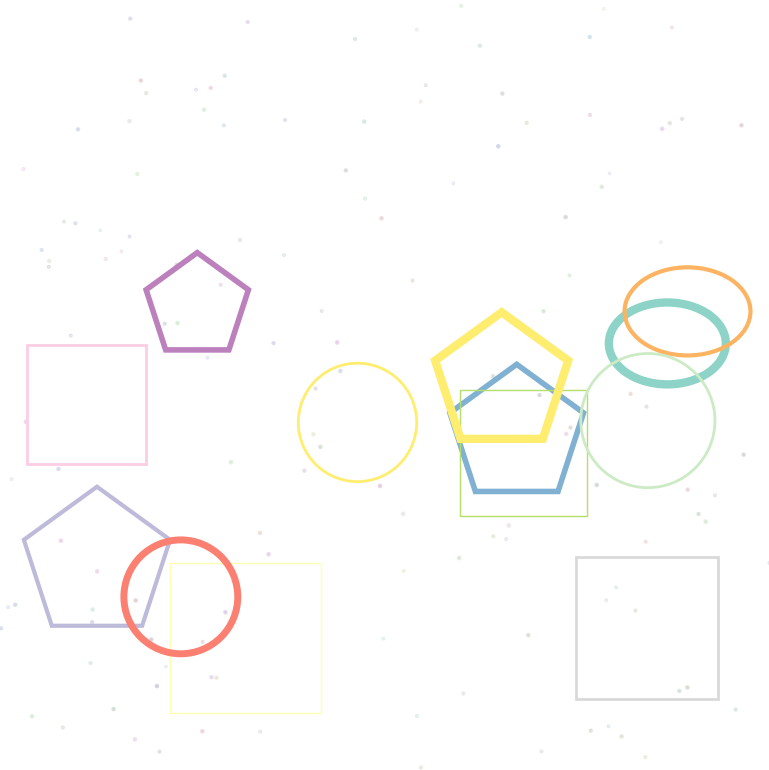[{"shape": "oval", "thickness": 3, "radius": 0.38, "center": [0.867, 0.554]}, {"shape": "square", "thickness": 0.5, "radius": 0.49, "center": [0.319, 0.172]}, {"shape": "pentagon", "thickness": 1.5, "radius": 0.5, "center": [0.126, 0.268]}, {"shape": "circle", "thickness": 2.5, "radius": 0.37, "center": [0.235, 0.225]}, {"shape": "pentagon", "thickness": 2, "radius": 0.46, "center": [0.671, 0.436]}, {"shape": "oval", "thickness": 1.5, "radius": 0.41, "center": [0.893, 0.596]}, {"shape": "square", "thickness": 0.5, "radius": 0.41, "center": [0.68, 0.412]}, {"shape": "square", "thickness": 1, "radius": 0.39, "center": [0.112, 0.475]}, {"shape": "square", "thickness": 1, "radius": 0.46, "center": [0.841, 0.185]}, {"shape": "pentagon", "thickness": 2, "radius": 0.35, "center": [0.256, 0.602]}, {"shape": "circle", "thickness": 1, "radius": 0.44, "center": [0.841, 0.454]}, {"shape": "pentagon", "thickness": 3, "radius": 0.45, "center": [0.652, 0.504]}, {"shape": "circle", "thickness": 1, "radius": 0.38, "center": [0.464, 0.451]}]